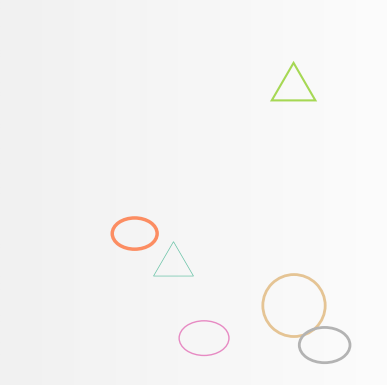[{"shape": "triangle", "thickness": 0.5, "radius": 0.3, "center": [0.448, 0.313]}, {"shape": "oval", "thickness": 2.5, "radius": 0.29, "center": [0.348, 0.393]}, {"shape": "oval", "thickness": 1, "radius": 0.32, "center": [0.527, 0.122]}, {"shape": "triangle", "thickness": 1.5, "radius": 0.32, "center": [0.758, 0.772]}, {"shape": "circle", "thickness": 2, "radius": 0.4, "center": [0.759, 0.206]}, {"shape": "oval", "thickness": 2, "radius": 0.33, "center": [0.838, 0.104]}]